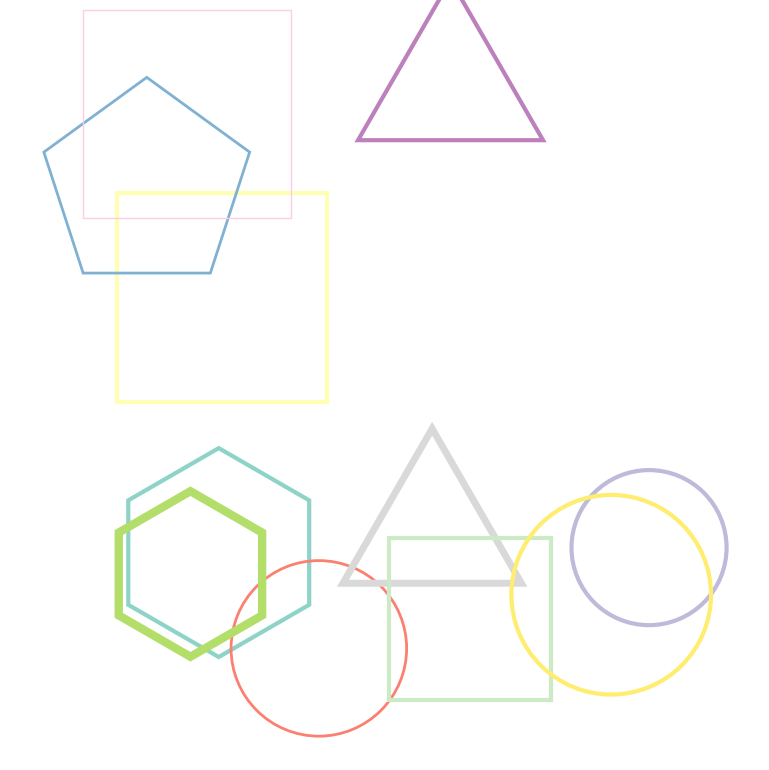[{"shape": "hexagon", "thickness": 1.5, "radius": 0.68, "center": [0.284, 0.282]}, {"shape": "square", "thickness": 1.5, "radius": 0.68, "center": [0.288, 0.614]}, {"shape": "circle", "thickness": 1.5, "radius": 0.5, "center": [0.843, 0.289]}, {"shape": "circle", "thickness": 1, "radius": 0.57, "center": [0.414, 0.158]}, {"shape": "pentagon", "thickness": 1, "radius": 0.7, "center": [0.191, 0.759]}, {"shape": "hexagon", "thickness": 3, "radius": 0.54, "center": [0.247, 0.255]}, {"shape": "square", "thickness": 0.5, "radius": 0.68, "center": [0.243, 0.852]}, {"shape": "triangle", "thickness": 2.5, "radius": 0.67, "center": [0.561, 0.309]}, {"shape": "triangle", "thickness": 1.5, "radius": 0.69, "center": [0.585, 0.887]}, {"shape": "square", "thickness": 1.5, "radius": 0.53, "center": [0.61, 0.196]}, {"shape": "circle", "thickness": 1.5, "radius": 0.65, "center": [0.794, 0.228]}]